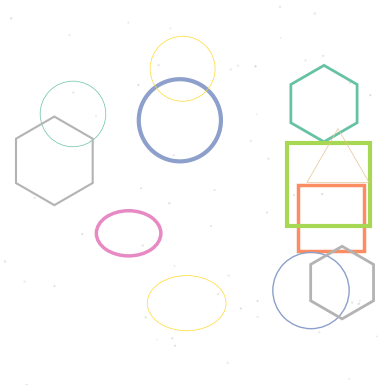[{"shape": "hexagon", "thickness": 2, "radius": 0.5, "center": [0.842, 0.731]}, {"shape": "circle", "thickness": 0.5, "radius": 0.43, "center": [0.19, 0.704]}, {"shape": "square", "thickness": 2.5, "radius": 0.42, "center": [0.86, 0.434]}, {"shape": "circle", "thickness": 1, "radius": 0.5, "center": [0.808, 0.245]}, {"shape": "circle", "thickness": 3, "radius": 0.53, "center": [0.467, 0.688]}, {"shape": "oval", "thickness": 2.5, "radius": 0.42, "center": [0.334, 0.394]}, {"shape": "square", "thickness": 3, "radius": 0.54, "center": [0.854, 0.521]}, {"shape": "circle", "thickness": 0.5, "radius": 0.42, "center": [0.474, 0.821]}, {"shape": "oval", "thickness": 0.5, "radius": 0.51, "center": [0.485, 0.213]}, {"shape": "triangle", "thickness": 0.5, "radius": 0.47, "center": [0.878, 0.572]}, {"shape": "hexagon", "thickness": 1.5, "radius": 0.58, "center": [0.141, 0.582]}, {"shape": "hexagon", "thickness": 2, "radius": 0.47, "center": [0.889, 0.266]}]